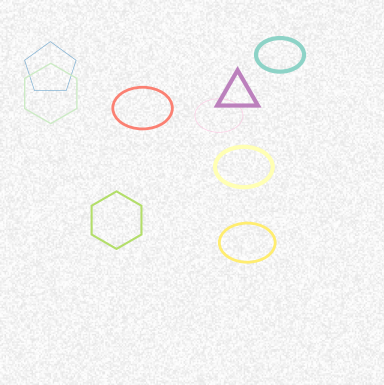[{"shape": "oval", "thickness": 3, "radius": 0.31, "center": [0.727, 0.858]}, {"shape": "oval", "thickness": 3, "radius": 0.37, "center": [0.633, 0.566]}, {"shape": "oval", "thickness": 2, "radius": 0.39, "center": [0.37, 0.719]}, {"shape": "pentagon", "thickness": 0.5, "radius": 0.35, "center": [0.131, 0.822]}, {"shape": "hexagon", "thickness": 1.5, "radius": 0.37, "center": [0.303, 0.428]}, {"shape": "oval", "thickness": 0.5, "radius": 0.31, "center": [0.569, 0.7]}, {"shape": "triangle", "thickness": 3, "radius": 0.31, "center": [0.617, 0.756]}, {"shape": "hexagon", "thickness": 1, "radius": 0.39, "center": [0.132, 0.757]}, {"shape": "oval", "thickness": 2, "radius": 0.36, "center": [0.642, 0.37]}]